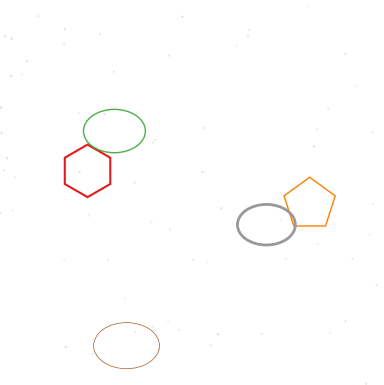[{"shape": "hexagon", "thickness": 1.5, "radius": 0.34, "center": [0.227, 0.556]}, {"shape": "oval", "thickness": 1, "radius": 0.4, "center": [0.297, 0.66]}, {"shape": "pentagon", "thickness": 1, "radius": 0.35, "center": [0.804, 0.47]}, {"shape": "oval", "thickness": 0.5, "radius": 0.43, "center": [0.329, 0.102]}, {"shape": "oval", "thickness": 2, "radius": 0.38, "center": [0.692, 0.416]}]